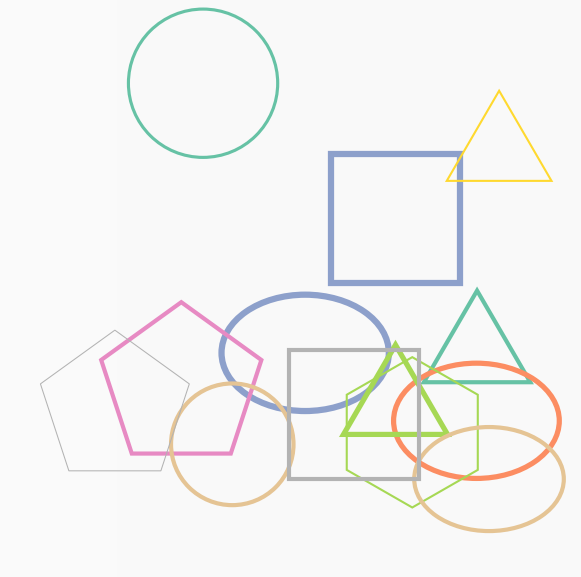[{"shape": "triangle", "thickness": 2, "radius": 0.53, "center": [0.821, 0.39]}, {"shape": "circle", "thickness": 1.5, "radius": 0.64, "center": [0.349, 0.855]}, {"shape": "oval", "thickness": 2.5, "radius": 0.71, "center": [0.82, 0.27]}, {"shape": "oval", "thickness": 3, "radius": 0.72, "center": [0.525, 0.388]}, {"shape": "square", "thickness": 3, "radius": 0.56, "center": [0.681, 0.62]}, {"shape": "pentagon", "thickness": 2, "radius": 0.72, "center": [0.312, 0.331]}, {"shape": "triangle", "thickness": 2.5, "radius": 0.52, "center": [0.68, 0.299]}, {"shape": "hexagon", "thickness": 1, "radius": 0.65, "center": [0.709, 0.251]}, {"shape": "triangle", "thickness": 1, "radius": 0.52, "center": [0.859, 0.738]}, {"shape": "oval", "thickness": 2, "radius": 0.64, "center": [0.841, 0.17]}, {"shape": "circle", "thickness": 2, "radius": 0.53, "center": [0.4, 0.23]}, {"shape": "square", "thickness": 2, "radius": 0.56, "center": [0.609, 0.282]}, {"shape": "pentagon", "thickness": 0.5, "radius": 0.67, "center": [0.198, 0.293]}]